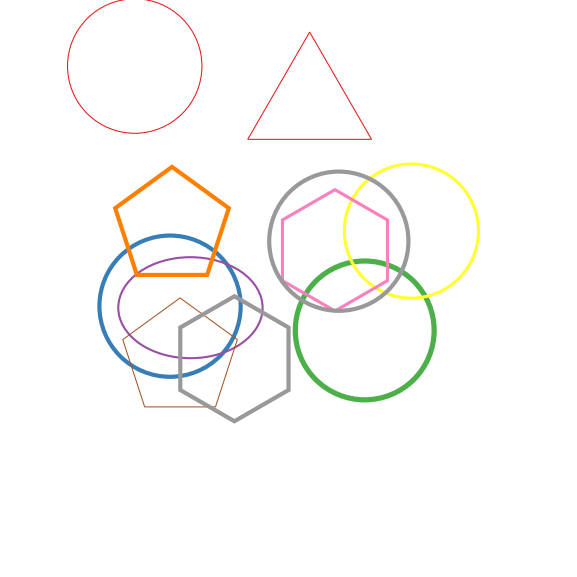[{"shape": "triangle", "thickness": 0.5, "radius": 0.62, "center": [0.536, 0.82]}, {"shape": "circle", "thickness": 0.5, "radius": 0.58, "center": [0.233, 0.885]}, {"shape": "circle", "thickness": 2, "radius": 0.61, "center": [0.294, 0.469]}, {"shape": "circle", "thickness": 2.5, "radius": 0.6, "center": [0.632, 0.427]}, {"shape": "oval", "thickness": 1, "radius": 0.62, "center": [0.33, 0.466]}, {"shape": "pentagon", "thickness": 2, "radius": 0.52, "center": [0.298, 0.607]}, {"shape": "circle", "thickness": 1.5, "radius": 0.58, "center": [0.712, 0.599]}, {"shape": "pentagon", "thickness": 0.5, "radius": 0.52, "center": [0.312, 0.379]}, {"shape": "hexagon", "thickness": 1.5, "radius": 0.53, "center": [0.58, 0.566]}, {"shape": "hexagon", "thickness": 2, "radius": 0.54, "center": [0.406, 0.378]}, {"shape": "circle", "thickness": 2, "radius": 0.6, "center": [0.587, 0.581]}]